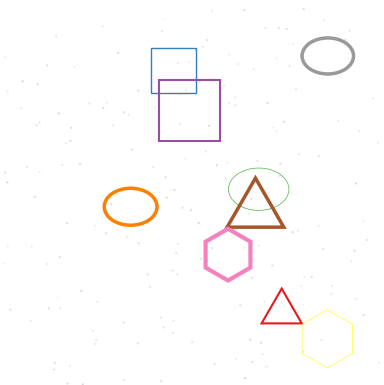[{"shape": "triangle", "thickness": 1.5, "radius": 0.3, "center": [0.732, 0.19]}, {"shape": "square", "thickness": 1, "radius": 0.29, "center": [0.451, 0.816]}, {"shape": "oval", "thickness": 0.5, "radius": 0.39, "center": [0.672, 0.508]}, {"shape": "square", "thickness": 1.5, "radius": 0.4, "center": [0.493, 0.713]}, {"shape": "oval", "thickness": 2.5, "radius": 0.34, "center": [0.339, 0.463]}, {"shape": "hexagon", "thickness": 0.5, "radius": 0.38, "center": [0.85, 0.12]}, {"shape": "triangle", "thickness": 2.5, "radius": 0.42, "center": [0.664, 0.452]}, {"shape": "hexagon", "thickness": 3, "radius": 0.34, "center": [0.592, 0.339]}, {"shape": "oval", "thickness": 2.5, "radius": 0.33, "center": [0.851, 0.855]}]